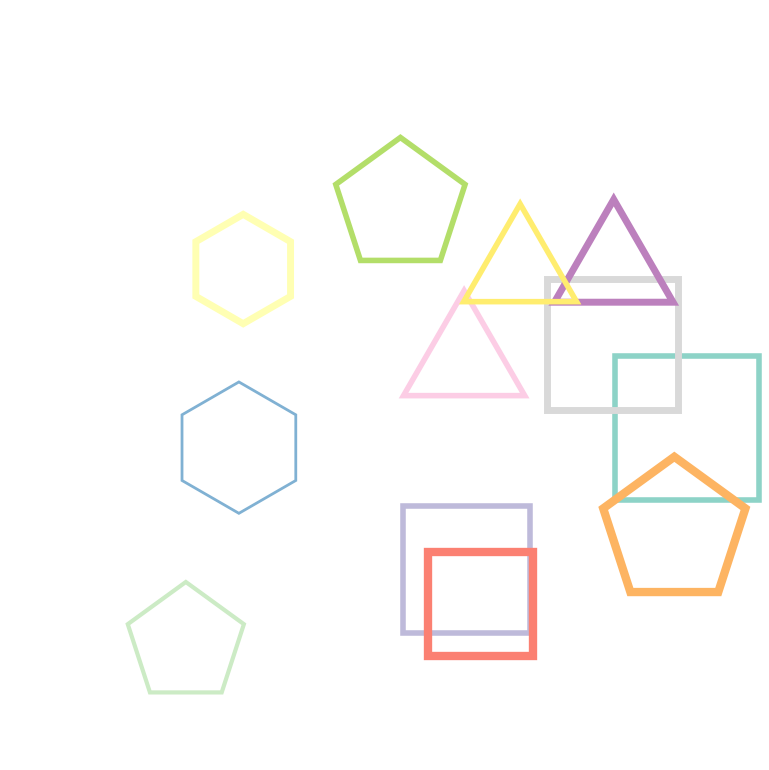[{"shape": "square", "thickness": 2, "radius": 0.47, "center": [0.892, 0.444]}, {"shape": "hexagon", "thickness": 2.5, "radius": 0.36, "center": [0.316, 0.651]}, {"shape": "square", "thickness": 2, "radius": 0.41, "center": [0.606, 0.261]}, {"shape": "square", "thickness": 3, "radius": 0.34, "center": [0.624, 0.216]}, {"shape": "hexagon", "thickness": 1, "radius": 0.43, "center": [0.31, 0.419]}, {"shape": "pentagon", "thickness": 3, "radius": 0.49, "center": [0.876, 0.31]}, {"shape": "pentagon", "thickness": 2, "radius": 0.44, "center": [0.52, 0.733]}, {"shape": "triangle", "thickness": 2, "radius": 0.45, "center": [0.603, 0.532]}, {"shape": "square", "thickness": 2.5, "radius": 0.43, "center": [0.795, 0.553]}, {"shape": "triangle", "thickness": 2.5, "radius": 0.44, "center": [0.797, 0.652]}, {"shape": "pentagon", "thickness": 1.5, "radius": 0.4, "center": [0.241, 0.165]}, {"shape": "triangle", "thickness": 2, "radius": 0.42, "center": [0.676, 0.651]}]